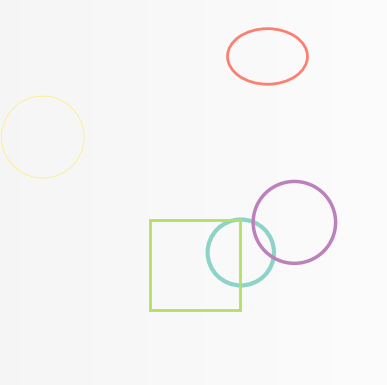[{"shape": "circle", "thickness": 3, "radius": 0.43, "center": [0.621, 0.344]}, {"shape": "oval", "thickness": 2, "radius": 0.52, "center": [0.69, 0.853]}, {"shape": "square", "thickness": 2, "radius": 0.58, "center": [0.503, 0.311]}, {"shape": "circle", "thickness": 2.5, "radius": 0.53, "center": [0.76, 0.422]}, {"shape": "circle", "thickness": 0.5, "radius": 0.53, "center": [0.11, 0.644]}]